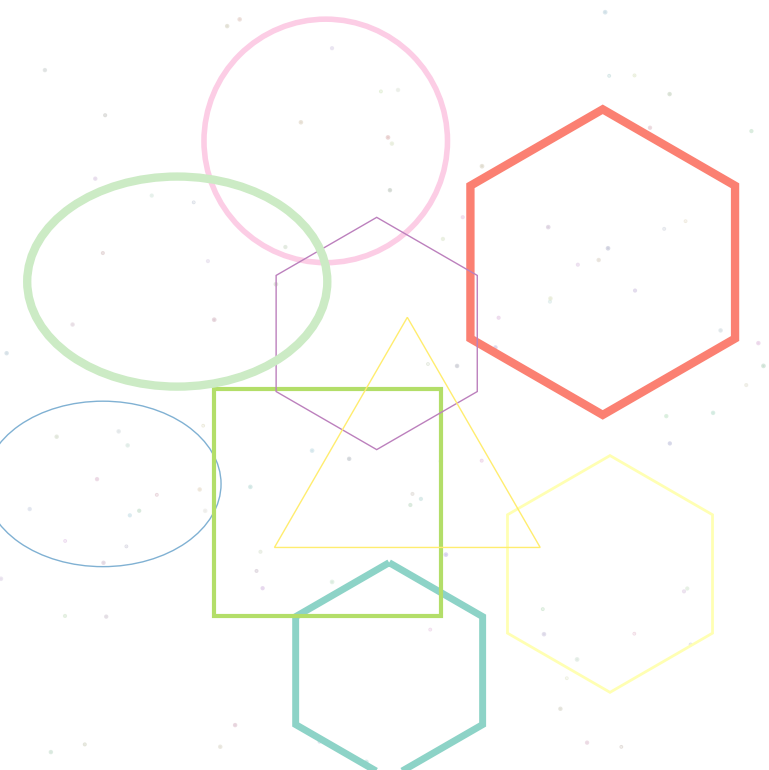[{"shape": "hexagon", "thickness": 2.5, "radius": 0.7, "center": [0.505, 0.129]}, {"shape": "hexagon", "thickness": 1, "radius": 0.77, "center": [0.792, 0.255]}, {"shape": "hexagon", "thickness": 3, "radius": 0.99, "center": [0.783, 0.66]}, {"shape": "oval", "thickness": 0.5, "radius": 0.77, "center": [0.134, 0.372]}, {"shape": "square", "thickness": 1.5, "radius": 0.74, "center": [0.425, 0.347]}, {"shape": "circle", "thickness": 2, "radius": 0.79, "center": [0.423, 0.817]}, {"shape": "hexagon", "thickness": 0.5, "radius": 0.75, "center": [0.489, 0.567]}, {"shape": "oval", "thickness": 3, "radius": 0.97, "center": [0.23, 0.634]}, {"shape": "triangle", "thickness": 0.5, "radius": 1.0, "center": [0.529, 0.389]}]